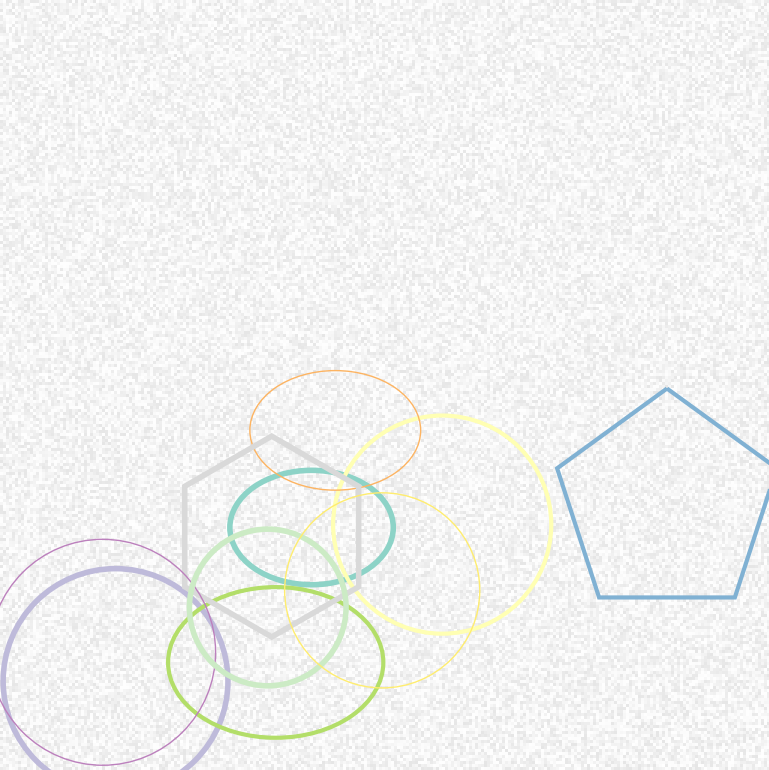[{"shape": "oval", "thickness": 2, "radius": 0.53, "center": [0.405, 0.315]}, {"shape": "circle", "thickness": 1.5, "radius": 0.71, "center": [0.574, 0.319]}, {"shape": "circle", "thickness": 2, "radius": 0.73, "center": [0.15, 0.116]}, {"shape": "pentagon", "thickness": 1.5, "radius": 0.75, "center": [0.866, 0.345]}, {"shape": "oval", "thickness": 0.5, "radius": 0.55, "center": [0.435, 0.441]}, {"shape": "oval", "thickness": 1.5, "radius": 0.7, "center": [0.358, 0.14]}, {"shape": "hexagon", "thickness": 2, "radius": 0.65, "center": [0.353, 0.303]}, {"shape": "circle", "thickness": 0.5, "radius": 0.73, "center": [0.133, 0.153]}, {"shape": "circle", "thickness": 2, "radius": 0.51, "center": [0.348, 0.211]}, {"shape": "circle", "thickness": 0.5, "radius": 0.63, "center": [0.496, 0.233]}]